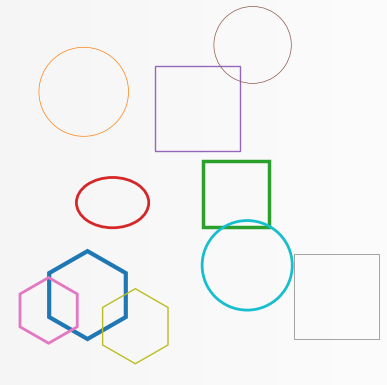[{"shape": "hexagon", "thickness": 3, "radius": 0.57, "center": [0.226, 0.234]}, {"shape": "circle", "thickness": 0.5, "radius": 0.58, "center": [0.216, 0.762]}, {"shape": "square", "thickness": 2.5, "radius": 0.42, "center": [0.61, 0.496]}, {"shape": "oval", "thickness": 2, "radius": 0.47, "center": [0.291, 0.474]}, {"shape": "square", "thickness": 1, "radius": 0.55, "center": [0.509, 0.718]}, {"shape": "circle", "thickness": 0.5, "radius": 0.5, "center": [0.652, 0.883]}, {"shape": "hexagon", "thickness": 2, "radius": 0.43, "center": [0.125, 0.194]}, {"shape": "square", "thickness": 0.5, "radius": 0.55, "center": [0.868, 0.23]}, {"shape": "hexagon", "thickness": 1, "radius": 0.49, "center": [0.349, 0.153]}, {"shape": "circle", "thickness": 2, "radius": 0.58, "center": [0.638, 0.311]}]